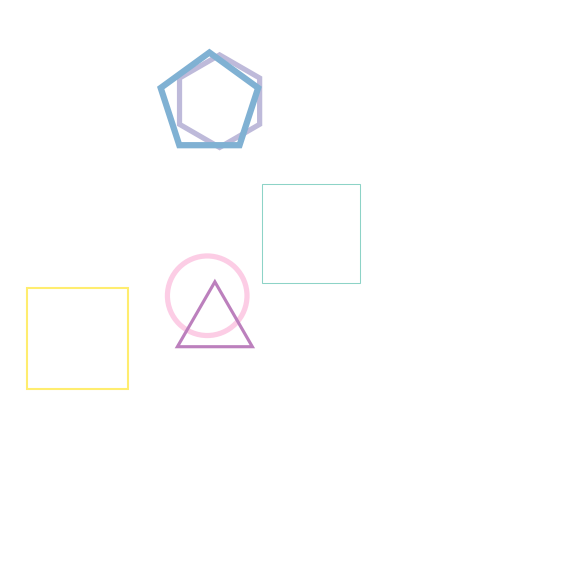[{"shape": "square", "thickness": 0.5, "radius": 0.43, "center": [0.539, 0.595]}, {"shape": "hexagon", "thickness": 2.5, "radius": 0.4, "center": [0.38, 0.824]}, {"shape": "pentagon", "thickness": 3, "radius": 0.44, "center": [0.363, 0.819]}, {"shape": "circle", "thickness": 2.5, "radius": 0.34, "center": [0.359, 0.487]}, {"shape": "triangle", "thickness": 1.5, "radius": 0.37, "center": [0.372, 0.436]}, {"shape": "square", "thickness": 1, "radius": 0.44, "center": [0.134, 0.413]}]